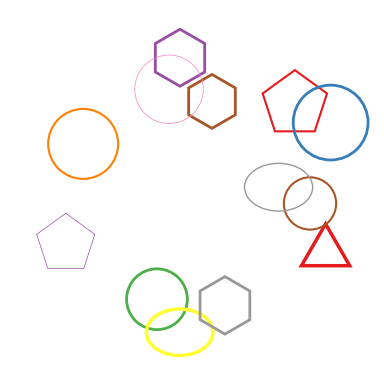[{"shape": "pentagon", "thickness": 1.5, "radius": 0.44, "center": [0.766, 0.73]}, {"shape": "triangle", "thickness": 2.5, "radius": 0.36, "center": [0.846, 0.346]}, {"shape": "circle", "thickness": 2, "radius": 0.49, "center": [0.859, 0.682]}, {"shape": "circle", "thickness": 2, "radius": 0.39, "center": [0.408, 0.223]}, {"shape": "pentagon", "thickness": 0.5, "radius": 0.4, "center": [0.171, 0.367]}, {"shape": "hexagon", "thickness": 2, "radius": 0.37, "center": [0.468, 0.85]}, {"shape": "circle", "thickness": 1.5, "radius": 0.45, "center": [0.216, 0.626]}, {"shape": "oval", "thickness": 2.5, "radius": 0.43, "center": [0.467, 0.137]}, {"shape": "hexagon", "thickness": 2, "radius": 0.35, "center": [0.551, 0.737]}, {"shape": "circle", "thickness": 1.5, "radius": 0.34, "center": [0.805, 0.472]}, {"shape": "circle", "thickness": 0.5, "radius": 0.45, "center": [0.439, 0.768]}, {"shape": "oval", "thickness": 1, "radius": 0.44, "center": [0.724, 0.514]}, {"shape": "hexagon", "thickness": 2, "radius": 0.37, "center": [0.584, 0.207]}]